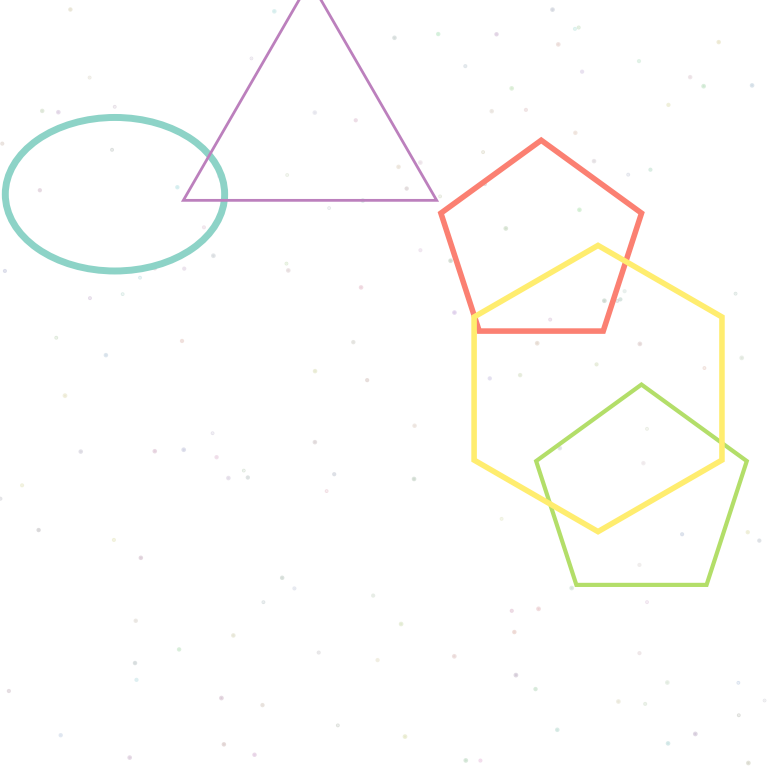[{"shape": "oval", "thickness": 2.5, "radius": 0.71, "center": [0.149, 0.748]}, {"shape": "pentagon", "thickness": 2, "radius": 0.68, "center": [0.703, 0.681]}, {"shape": "pentagon", "thickness": 1.5, "radius": 0.72, "center": [0.833, 0.357]}, {"shape": "triangle", "thickness": 1, "radius": 0.95, "center": [0.403, 0.835]}, {"shape": "hexagon", "thickness": 2, "radius": 0.93, "center": [0.777, 0.495]}]